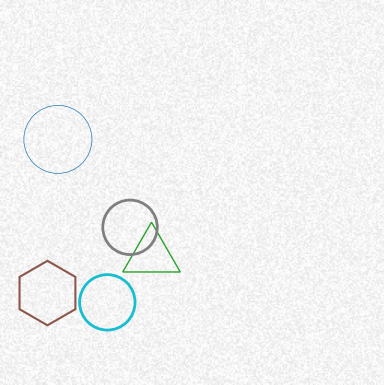[{"shape": "circle", "thickness": 0.5, "radius": 0.44, "center": [0.15, 0.638]}, {"shape": "triangle", "thickness": 1, "radius": 0.43, "center": [0.394, 0.337]}, {"shape": "hexagon", "thickness": 1.5, "radius": 0.42, "center": [0.123, 0.239]}, {"shape": "circle", "thickness": 2, "radius": 0.35, "center": [0.338, 0.41]}, {"shape": "circle", "thickness": 2, "radius": 0.36, "center": [0.279, 0.215]}]